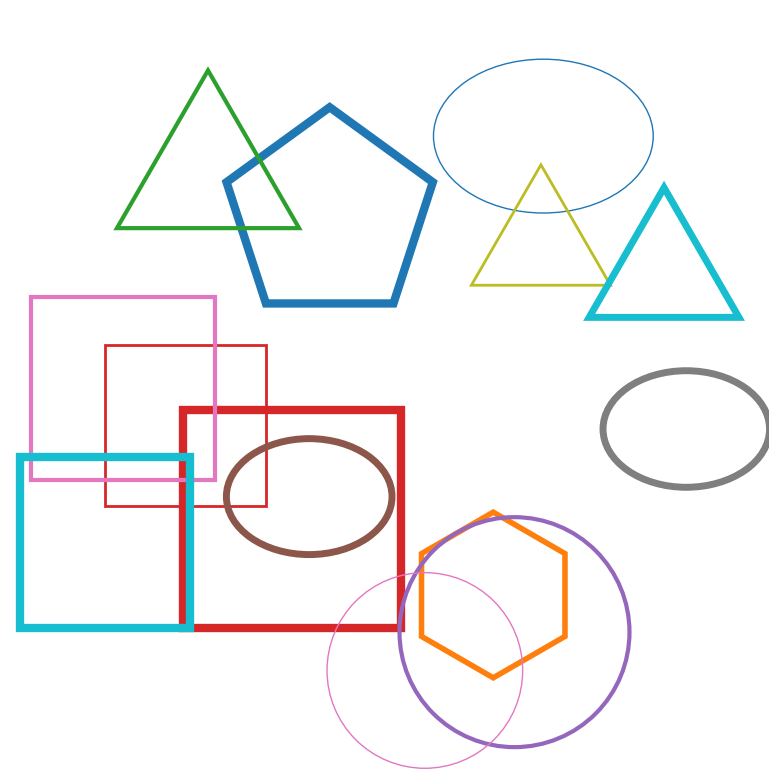[{"shape": "pentagon", "thickness": 3, "radius": 0.7, "center": [0.428, 0.72]}, {"shape": "oval", "thickness": 0.5, "radius": 0.71, "center": [0.706, 0.823]}, {"shape": "hexagon", "thickness": 2, "radius": 0.54, "center": [0.641, 0.227]}, {"shape": "triangle", "thickness": 1.5, "radius": 0.68, "center": [0.27, 0.772]}, {"shape": "square", "thickness": 3, "radius": 0.71, "center": [0.379, 0.326]}, {"shape": "square", "thickness": 1, "radius": 0.52, "center": [0.241, 0.447]}, {"shape": "circle", "thickness": 1.5, "radius": 0.75, "center": [0.668, 0.179]}, {"shape": "oval", "thickness": 2.5, "radius": 0.54, "center": [0.402, 0.355]}, {"shape": "circle", "thickness": 0.5, "radius": 0.64, "center": [0.552, 0.129]}, {"shape": "square", "thickness": 1.5, "radius": 0.6, "center": [0.16, 0.495]}, {"shape": "oval", "thickness": 2.5, "radius": 0.54, "center": [0.891, 0.443]}, {"shape": "triangle", "thickness": 1, "radius": 0.52, "center": [0.703, 0.682]}, {"shape": "triangle", "thickness": 2.5, "radius": 0.56, "center": [0.862, 0.644]}, {"shape": "square", "thickness": 3, "radius": 0.55, "center": [0.137, 0.295]}]